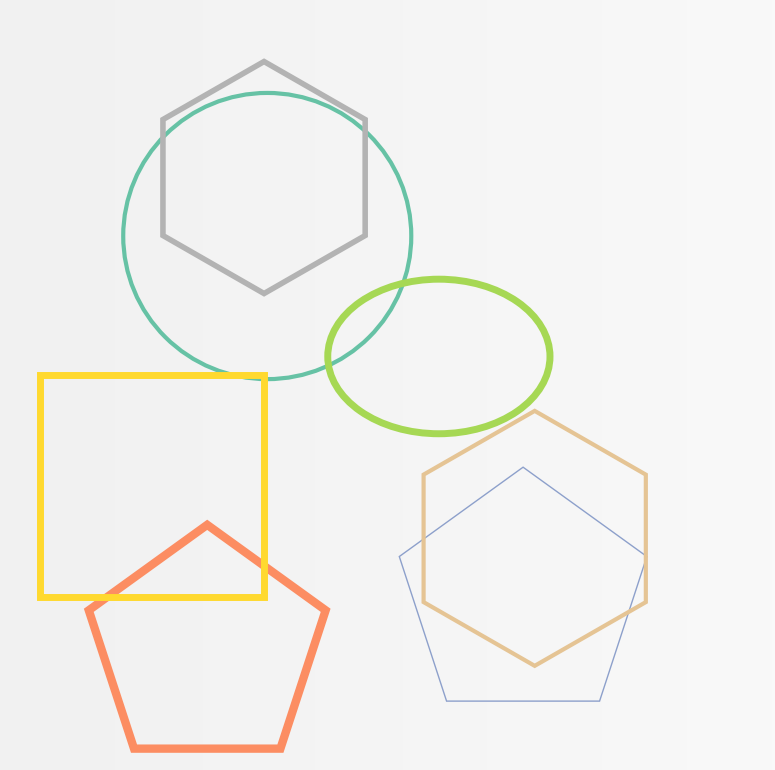[{"shape": "circle", "thickness": 1.5, "radius": 0.93, "center": [0.345, 0.693]}, {"shape": "pentagon", "thickness": 3, "radius": 0.8, "center": [0.267, 0.158]}, {"shape": "pentagon", "thickness": 0.5, "radius": 0.84, "center": [0.675, 0.225]}, {"shape": "oval", "thickness": 2.5, "radius": 0.72, "center": [0.566, 0.537]}, {"shape": "square", "thickness": 2.5, "radius": 0.72, "center": [0.196, 0.369]}, {"shape": "hexagon", "thickness": 1.5, "radius": 0.83, "center": [0.69, 0.301]}, {"shape": "hexagon", "thickness": 2, "radius": 0.75, "center": [0.341, 0.769]}]